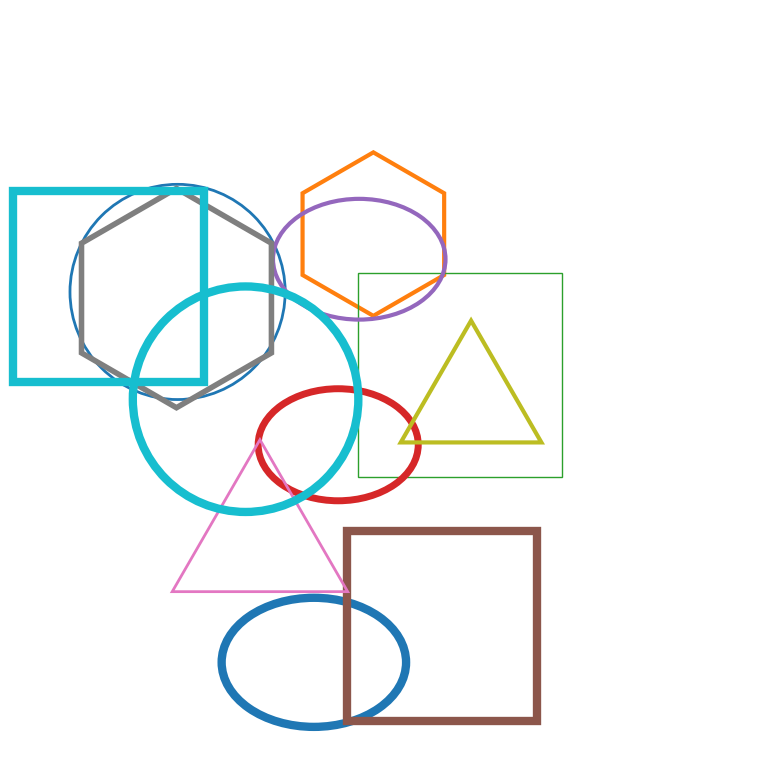[{"shape": "circle", "thickness": 1, "radius": 0.7, "center": [0.231, 0.621]}, {"shape": "oval", "thickness": 3, "radius": 0.6, "center": [0.408, 0.14]}, {"shape": "hexagon", "thickness": 1.5, "radius": 0.53, "center": [0.485, 0.696]}, {"shape": "square", "thickness": 0.5, "radius": 0.66, "center": [0.598, 0.513]}, {"shape": "oval", "thickness": 2.5, "radius": 0.52, "center": [0.439, 0.422]}, {"shape": "oval", "thickness": 1.5, "radius": 0.56, "center": [0.467, 0.663]}, {"shape": "square", "thickness": 3, "radius": 0.62, "center": [0.574, 0.187]}, {"shape": "triangle", "thickness": 1, "radius": 0.66, "center": [0.338, 0.297]}, {"shape": "hexagon", "thickness": 2, "radius": 0.71, "center": [0.229, 0.613]}, {"shape": "triangle", "thickness": 1.5, "radius": 0.53, "center": [0.612, 0.478]}, {"shape": "square", "thickness": 3, "radius": 0.62, "center": [0.14, 0.628]}, {"shape": "circle", "thickness": 3, "radius": 0.73, "center": [0.319, 0.482]}]